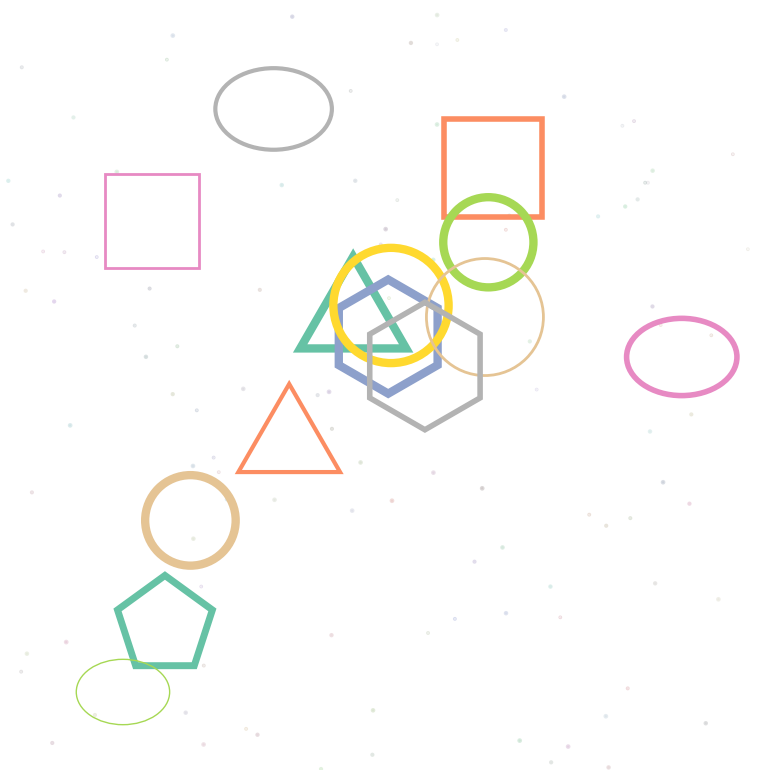[{"shape": "pentagon", "thickness": 2.5, "radius": 0.32, "center": [0.214, 0.188]}, {"shape": "triangle", "thickness": 3, "radius": 0.4, "center": [0.459, 0.587]}, {"shape": "triangle", "thickness": 1.5, "radius": 0.38, "center": [0.376, 0.425]}, {"shape": "square", "thickness": 2, "radius": 0.32, "center": [0.64, 0.782]}, {"shape": "hexagon", "thickness": 3, "radius": 0.37, "center": [0.504, 0.563]}, {"shape": "square", "thickness": 1, "radius": 0.3, "center": [0.198, 0.713]}, {"shape": "oval", "thickness": 2, "radius": 0.36, "center": [0.885, 0.536]}, {"shape": "circle", "thickness": 3, "radius": 0.29, "center": [0.634, 0.685]}, {"shape": "oval", "thickness": 0.5, "radius": 0.3, "center": [0.16, 0.101]}, {"shape": "circle", "thickness": 3, "radius": 0.37, "center": [0.508, 0.603]}, {"shape": "circle", "thickness": 1, "radius": 0.38, "center": [0.63, 0.588]}, {"shape": "circle", "thickness": 3, "radius": 0.29, "center": [0.247, 0.324]}, {"shape": "hexagon", "thickness": 2, "radius": 0.41, "center": [0.552, 0.525]}, {"shape": "oval", "thickness": 1.5, "radius": 0.38, "center": [0.355, 0.858]}]